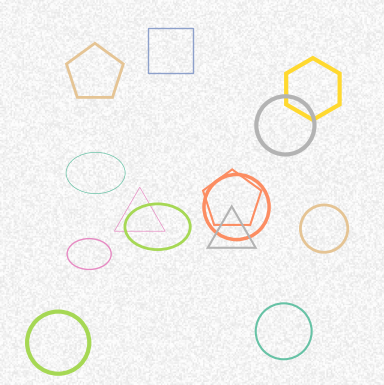[{"shape": "circle", "thickness": 1.5, "radius": 0.36, "center": [0.737, 0.139]}, {"shape": "oval", "thickness": 0.5, "radius": 0.38, "center": [0.248, 0.551]}, {"shape": "circle", "thickness": 2.5, "radius": 0.42, "center": [0.614, 0.462]}, {"shape": "pentagon", "thickness": 1.5, "radius": 0.4, "center": [0.603, 0.48]}, {"shape": "square", "thickness": 1, "radius": 0.29, "center": [0.443, 0.869]}, {"shape": "triangle", "thickness": 0.5, "radius": 0.38, "center": [0.363, 0.438]}, {"shape": "oval", "thickness": 1, "radius": 0.29, "center": [0.232, 0.34]}, {"shape": "oval", "thickness": 2, "radius": 0.42, "center": [0.409, 0.411]}, {"shape": "circle", "thickness": 3, "radius": 0.4, "center": [0.151, 0.11]}, {"shape": "hexagon", "thickness": 3, "radius": 0.4, "center": [0.813, 0.769]}, {"shape": "pentagon", "thickness": 2, "radius": 0.39, "center": [0.246, 0.81]}, {"shape": "circle", "thickness": 2, "radius": 0.31, "center": [0.842, 0.406]}, {"shape": "circle", "thickness": 3, "radius": 0.38, "center": [0.741, 0.674]}, {"shape": "triangle", "thickness": 1.5, "radius": 0.36, "center": [0.602, 0.392]}]